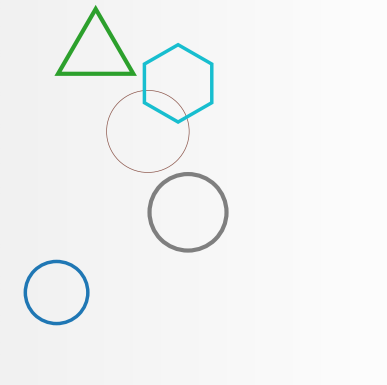[{"shape": "circle", "thickness": 2.5, "radius": 0.4, "center": [0.146, 0.24]}, {"shape": "triangle", "thickness": 3, "radius": 0.56, "center": [0.247, 0.864]}, {"shape": "circle", "thickness": 0.5, "radius": 0.53, "center": [0.382, 0.659]}, {"shape": "circle", "thickness": 3, "radius": 0.5, "center": [0.485, 0.449]}, {"shape": "hexagon", "thickness": 2.5, "radius": 0.5, "center": [0.46, 0.783]}]